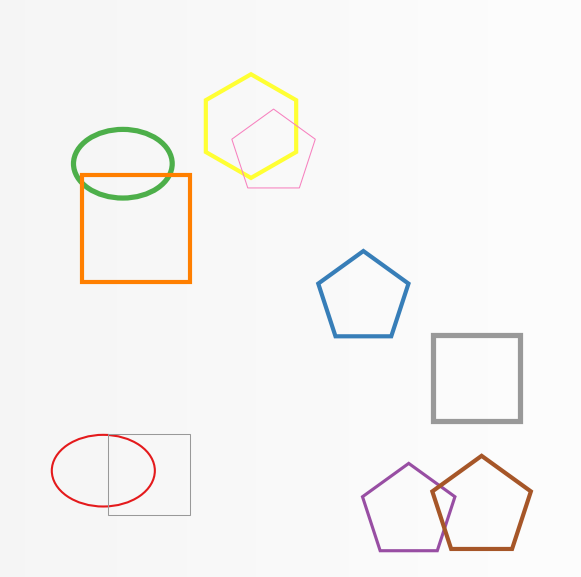[{"shape": "oval", "thickness": 1, "radius": 0.44, "center": [0.178, 0.184]}, {"shape": "pentagon", "thickness": 2, "radius": 0.41, "center": [0.625, 0.483]}, {"shape": "oval", "thickness": 2.5, "radius": 0.42, "center": [0.211, 0.716]}, {"shape": "pentagon", "thickness": 1.5, "radius": 0.42, "center": [0.703, 0.113]}, {"shape": "square", "thickness": 2, "radius": 0.47, "center": [0.234, 0.603]}, {"shape": "hexagon", "thickness": 2, "radius": 0.45, "center": [0.432, 0.781]}, {"shape": "pentagon", "thickness": 2, "radius": 0.45, "center": [0.829, 0.121]}, {"shape": "pentagon", "thickness": 0.5, "radius": 0.38, "center": [0.471, 0.735]}, {"shape": "square", "thickness": 0.5, "radius": 0.35, "center": [0.256, 0.178]}, {"shape": "square", "thickness": 2.5, "radius": 0.37, "center": [0.82, 0.345]}]